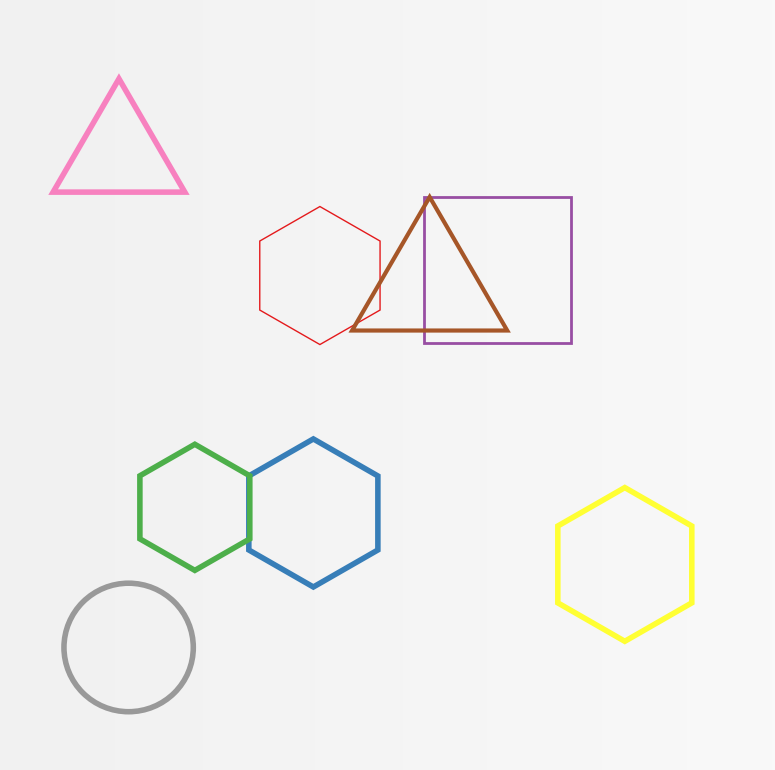[{"shape": "hexagon", "thickness": 0.5, "radius": 0.45, "center": [0.413, 0.642]}, {"shape": "hexagon", "thickness": 2, "radius": 0.48, "center": [0.404, 0.334]}, {"shape": "hexagon", "thickness": 2, "radius": 0.41, "center": [0.251, 0.341]}, {"shape": "square", "thickness": 1, "radius": 0.47, "center": [0.642, 0.65]}, {"shape": "hexagon", "thickness": 2, "radius": 0.5, "center": [0.806, 0.267]}, {"shape": "triangle", "thickness": 1.5, "radius": 0.58, "center": [0.554, 0.629]}, {"shape": "triangle", "thickness": 2, "radius": 0.49, "center": [0.153, 0.8]}, {"shape": "circle", "thickness": 2, "radius": 0.42, "center": [0.166, 0.159]}]